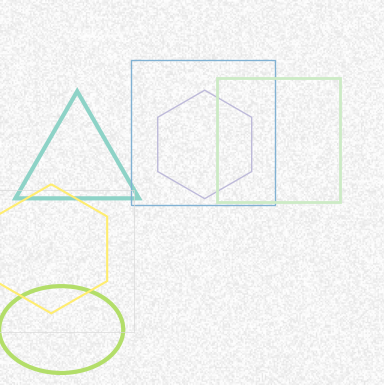[{"shape": "triangle", "thickness": 3, "radius": 0.93, "center": [0.2, 0.577]}, {"shape": "hexagon", "thickness": 1, "radius": 0.7, "center": [0.532, 0.625]}, {"shape": "square", "thickness": 1, "radius": 0.94, "center": [0.527, 0.656]}, {"shape": "oval", "thickness": 3, "radius": 0.81, "center": [0.159, 0.144]}, {"shape": "square", "thickness": 0.5, "radius": 0.92, "center": [0.164, 0.322]}, {"shape": "square", "thickness": 2, "radius": 0.8, "center": [0.724, 0.636]}, {"shape": "hexagon", "thickness": 1.5, "radius": 0.84, "center": [0.133, 0.354]}]